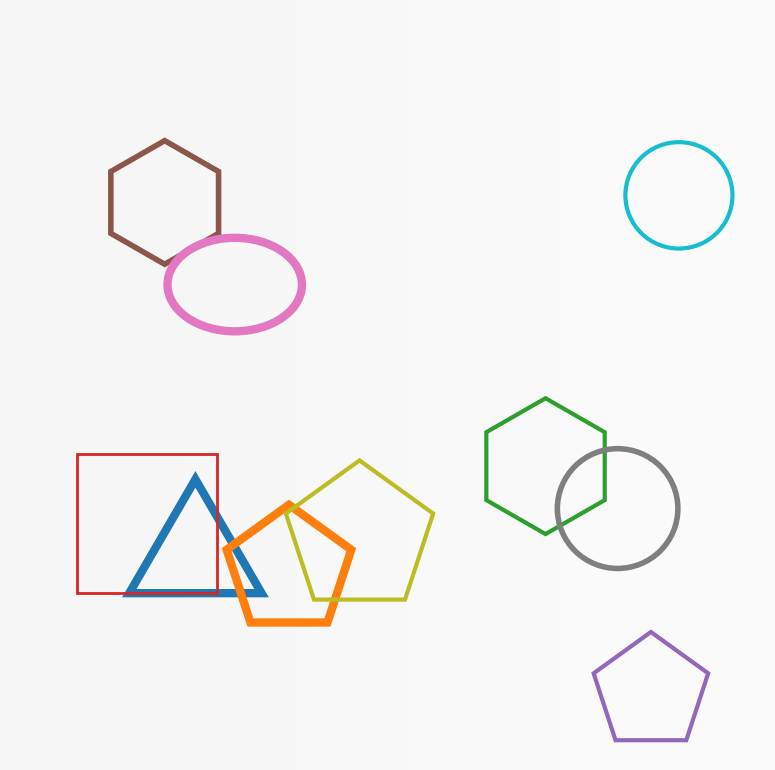[{"shape": "triangle", "thickness": 3, "radius": 0.49, "center": [0.252, 0.279]}, {"shape": "pentagon", "thickness": 3, "radius": 0.42, "center": [0.373, 0.26]}, {"shape": "hexagon", "thickness": 1.5, "radius": 0.44, "center": [0.704, 0.395]}, {"shape": "square", "thickness": 1, "radius": 0.45, "center": [0.19, 0.32]}, {"shape": "pentagon", "thickness": 1.5, "radius": 0.39, "center": [0.84, 0.102]}, {"shape": "hexagon", "thickness": 2, "radius": 0.4, "center": [0.213, 0.737]}, {"shape": "oval", "thickness": 3, "radius": 0.43, "center": [0.303, 0.63]}, {"shape": "circle", "thickness": 2, "radius": 0.39, "center": [0.797, 0.34]}, {"shape": "pentagon", "thickness": 1.5, "radius": 0.5, "center": [0.464, 0.302]}, {"shape": "circle", "thickness": 1.5, "radius": 0.35, "center": [0.876, 0.746]}]